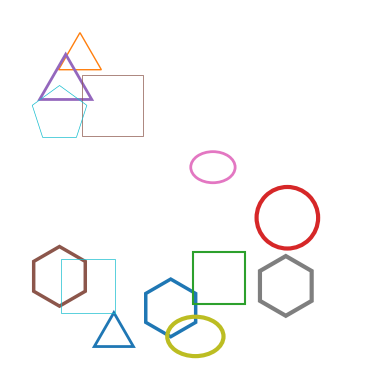[{"shape": "triangle", "thickness": 2, "radius": 0.29, "center": [0.296, 0.129]}, {"shape": "hexagon", "thickness": 2.5, "radius": 0.37, "center": [0.443, 0.2]}, {"shape": "triangle", "thickness": 1, "radius": 0.32, "center": [0.208, 0.851]}, {"shape": "square", "thickness": 1.5, "radius": 0.34, "center": [0.569, 0.279]}, {"shape": "circle", "thickness": 3, "radius": 0.4, "center": [0.746, 0.434]}, {"shape": "triangle", "thickness": 2, "radius": 0.39, "center": [0.171, 0.781]}, {"shape": "square", "thickness": 0.5, "radius": 0.4, "center": [0.292, 0.726]}, {"shape": "hexagon", "thickness": 2.5, "radius": 0.39, "center": [0.154, 0.282]}, {"shape": "oval", "thickness": 2, "radius": 0.29, "center": [0.553, 0.566]}, {"shape": "hexagon", "thickness": 3, "radius": 0.39, "center": [0.742, 0.257]}, {"shape": "oval", "thickness": 3, "radius": 0.37, "center": [0.507, 0.126]}, {"shape": "pentagon", "thickness": 0.5, "radius": 0.37, "center": [0.155, 0.703]}, {"shape": "square", "thickness": 0.5, "radius": 0.35, "center": [0.228, 0.258]}]